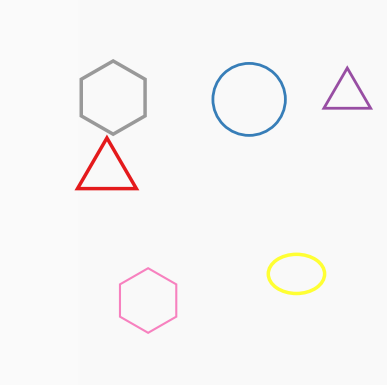[{"shape": "triangle", "thickness": 2.5, "radius": 0.44, "center": [0.276, 0.554]}, {"shape": "circle", "thickness": 2, "radius": 0.47, "center": [0.643, 0.742]}, {"shape": "triangle", "thickness": 2, "radius": 0.35, "center": [0.896, 0.754]}, {"shape": "oval", "thickness": 2.5, "radius": 0.36, "center": [0.765, 0.289]}, {"shape": "hexagon", "thickness": 1.5, "radius": 0.42, "center": [0.382, 0.219]}, {"shape": "hexagon", "thickness": 2.5, "radius": 0.48, "center": [0.292, 0.747]}]